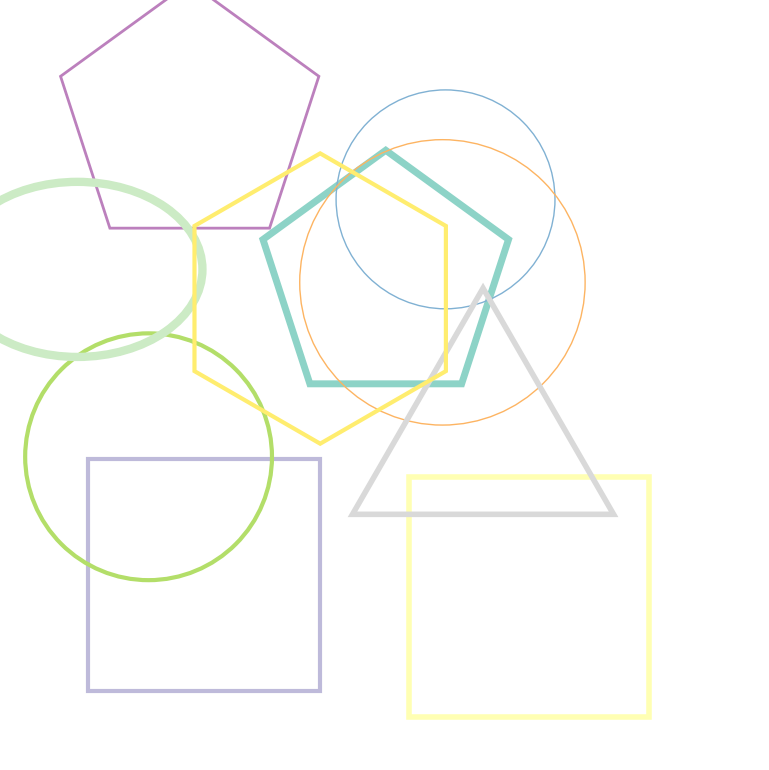[{"shape": "pentagon", "thickness": 2.5, "radius": 0.84, "center": [0.501, 0.637]}, {"shape": "square", "thickness": 2, "radius": 0.78, "center": [0.687, 0.225]}, {"shape": "square", "thickness": 1.5, "radius": 0.75, "center": [0.265, 0.253]}, {"shape": "circle", "thickness": 0.5, "radius": 0.71, "center": [0.579, 0.741]}, {"shape": "circle", "thickness": 0.5, "radius": 0.93, "center": [0.575, 0.633]}, {"shape": "circle", "thickness": 1.5, "radius": 0.8, "center": [0.193, 0.407]}, {"shape": "triangle", "thickness": 2, "radius": 0.98, "center": [0.627, 0.43]}, {"shape": "pentagon", "thickness": 1, "radius": 0.88, "center": [0.246, 0.846]}, {"shape": "oval", "thickness": 3, "radius": 0.81, "center": [0.1, 0.65]}, {"shape": "hexagon", "thickness": 1.5, "radius": 0.94, "center": [0.416, 0.612]}]